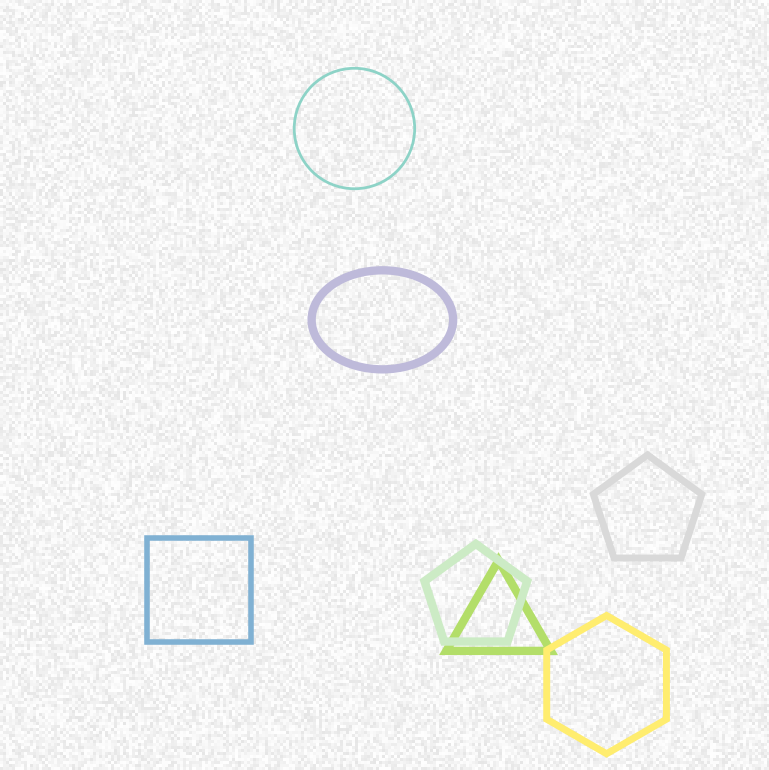[{"shape": "circle", "thickness": 1, "radius": 0.39, "center": [0.46, 0.833]}, {"shape": "oval", "thickness": 3, "radius": 0.46, "center": [0.497, 0.585]}, {"shape": "square", "thickness": 2, "radius": 0.34, "center": [0.258, 0.234]}, {"shape": "triangle", "thickness": 3, "radius": 0.39, "center": [0.647, 0.194]}, {"shape": "pentagon", "thickness": 2.5, "radius": 0.37, "center": [0.841, 0.335]}, {"shape": "pentagon", "thickness": 3, "radius": 0.35, "center": [0.618, 0.224]}, {"shape": "hexagon", "thickness": 2.5, "radius": 0.45, "center": [0.788, 0.111]}]